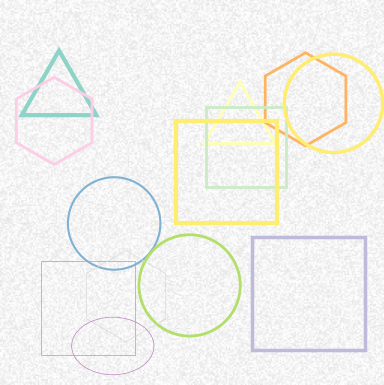[{"shape": "triangle", "thickness": 3, "radius": 0.56, "center": [0.153, 0.757]}, {"shape": "triangle", "thickness": 2, "radius": 0.53, "center": [0.623, 0.681]}, {"shape": "square", "thickness": 2.5, "radius": 0.74, "center": [0.802, 0.237]}, {"shape": "square", "thickness": 0.5, "radius": 0.61, "center": [0.229, 0.2]}, {"shape": "circle", "thickness": 1.5, "radius": 0.6, "center": [0.296, 0.42]}, {"shape": "hexagon", "thickness": 2, "radius": 0.6, "center": [0.794, 0.742]}, {"shape": "circle", "thickness": 2, "radius": 0.66, "center": [0.492, 0.259]}, {"shape": "hexagon", "thickness": 2, "radius": 0.57, "center": [0.141, 0.686]}, {"shape": "hexagon", "thickness": 0.5, "radius": 0.59, "center": [0.327, 0.231]}, {"shape": "oval", "thickness": 0.5, "radius": 0.53, "center": [0.293, 0.101]}, {"shape": "square", "thickness": 2, "radius": 0.52, "center": [0.64, 0.619]}, {"shape": "square", "thickness": 3, "radius": 0.66, "center": [0.589, 0.553]}, {"shape": "circle", "thickness": 2.5, "radius": 0.64, "center": [0.866, 0.731]}]